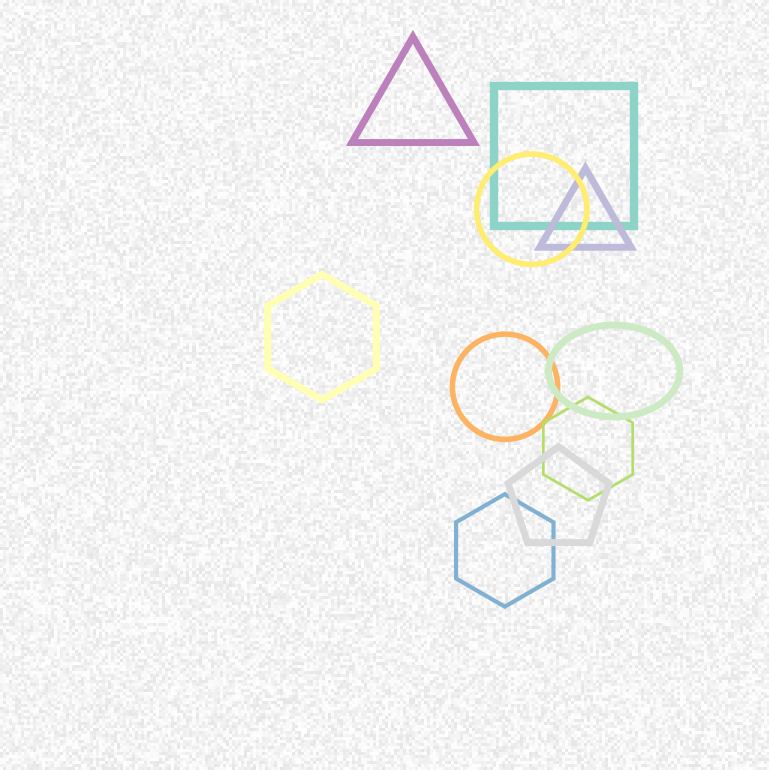[{"shape": "square", "thickness": 3, "radius": 0.45, "center": [0.732, 0.797]}, {"shape": "hexagon", "thickness": 2.5, "radius": 0.41, "center": [0.418, 0.562]}, {"shape": "triangle", "thickness": 2.5, "radius": 0.34, "center": [0.76, 0.713]}, {"shape": "hexagon", "thickness": 1.5, "radius": 0.37, "center": [0.656, 0.285]}, {"shape": "circle", "thickness": 2, "radius": 0.34, "center": [0.656, 0.498]}, {"shape": "hexagon", "thickness": 1, "radius": 0.34, "center": [0.764, 0.417]}, {"shape": "pentagon", "thickness": 2.5, "radius": 0.34, "center": [0.725, 0.351]}, {"shape": "triangle", "thickness": 2.5, "radius": 0.46, "center": [0.536, 0.861]}, {"shape": "oval", "thickness": 2.5, "radius": 0.43, "center": [0.798, 0.518]}, {"shape": "circle", "thickness": 2, "radius": 0.36, "center": [0.691, 0.728]}]